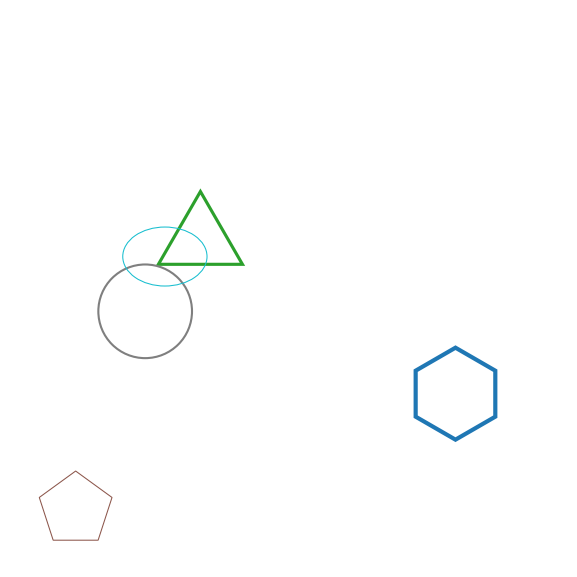[{"shape": "hexagon", "thickness": 2, "radius": 0.4, "center": [0.789, 0.317]}, {"shape": "triangle", "thickness": 1.5, "radius": 0.42, "center": [0.347, 0.583]}, {"shape": "pentagon", "thickness": 0.5, "radius": 0.33, "center": [0.131, 0.117]}, {"shape": "circle", "thickness": 1, "radius": 0.41, "center": [0.251, 0.46]}, {"shape": "oval", "thickness": 0.5, "radius": 0.36, "center": [0.286, 0.555]}]